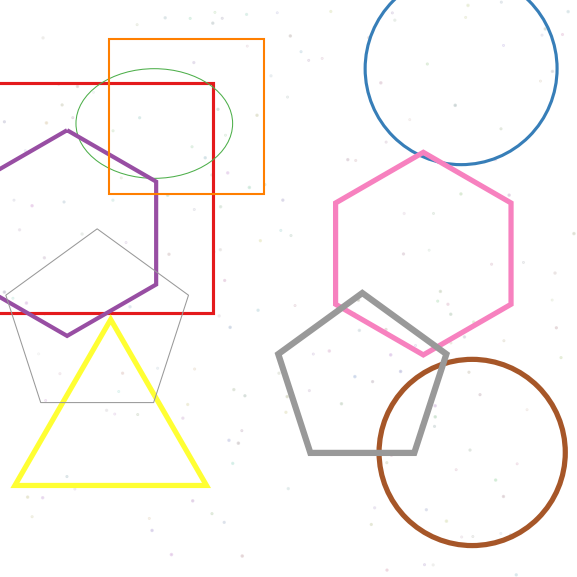[{"shape": "square", "thickness": 1.5, "radius": 1.0, "center": [0.169, 0.656]}, {"shape": "circle", "thickness": 1.5, "radius": 0.83, "center": [0.798, 0.88]}, {"shape": "oval", "thickness": 0.5, "radius": 0.68, "center": [0.267, 0.785]}, {"shape": "hexagon", "thickness": 2, "radius": 0.89, "center": [0.116, 0.596]}, {"shape": "square", "thickness": 1, "radius": 0.67, "center": [0.323, 0.797]}, {"shape": "triangle", "thickness": 2.5, "radius": 0.96, "center": [0.192, 0.254]}, {"shape": "circle", "thickness": 2.5, "radius": 0.81, "center": [0.818, 0.216]}, {"shape": "hexagon", "thickness": 2.5, "radius": 0.88, "center": [0.733, 0.56]}, {"shape": "pentagon", "thickness": 3, "radius": 0.77, "center": [0.627, 0.339]}, {"shape": "pentagon", "thickness": 0.5, "radius": 0.83, "center": [0.168, 0.437]}]